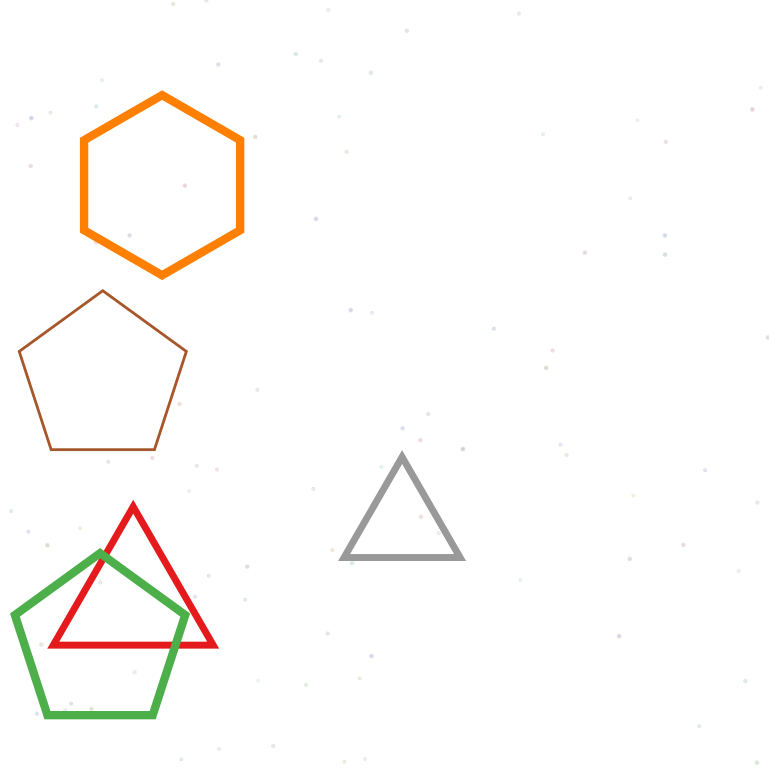[{"shape": "triangle", "thickness": 2.5, "radius": 0.6, "center": [0.173, 0.222]}, {"shape": "pentagon", "thickness": 3, "radius": 0.58, "center": [0.13, 0.165]}, {"shape": "hexagon", "thickness": 3, "radius": 0.58, "center": [0.211, 0.759]}, {"shape": "pentagon", "thickness": 1, "radius": 0.57, "center": [0.133, 0.508]}, {"shape": "triangle", "thickness": 2.5, "radius": 0.43, "center": [0.522, 0.319]}]